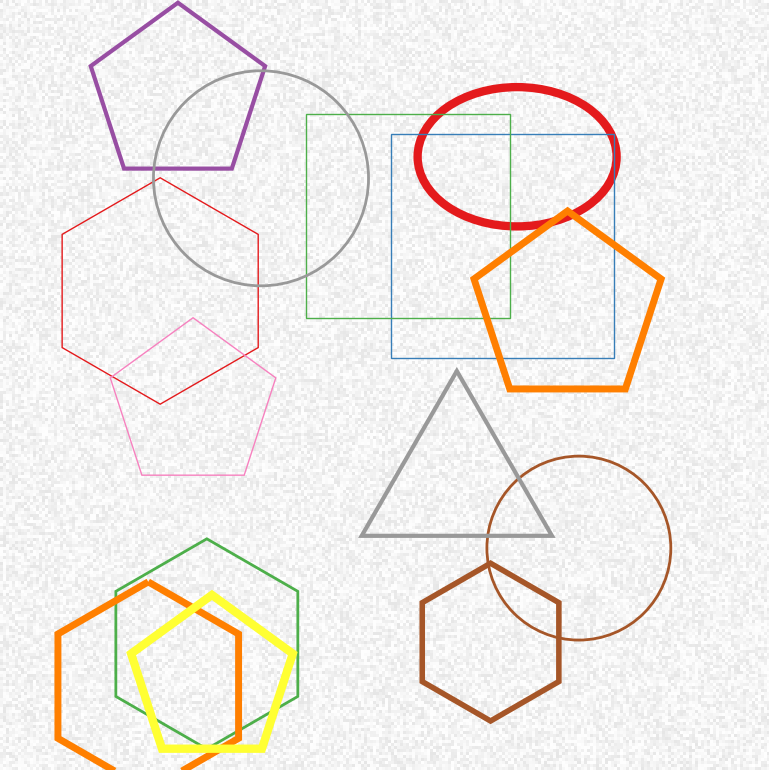[{"shape": "hexagon", "thickness": 0.5, "radius": 0.74, "center": [0.208, 0.622]}, {"shape": "oval", "thickness": 3, "radius": 0.65, "center": [0.672, 0.796]}, {"shape": "square", "thickness": 0.5, "radius": 0.73, "center": [0.653, 0.681]}, {"shape": "hexagon", "thickness": 1, "radius": 0.68, "center": [0.269, 0.164]}, {"shape": "square", "thickness": 0.5, "radius": 0.66, "center": [0.53, 0.72]}, {"shape": "pentagon", "thickness": 1.5, "radius": 0.6, "center": [0.231, 0.877]}, {"shape": "hexagon", "thickness": 2.5, "radius": 0.68, "center": [0.193, 0.109]}, {"shape": "pentagon", "thickness": 2.5, "radius": 0.64, "center": [0.737, 0.598]}, {"shape": "pentagon", "thickness": 3, "radius": 0.55, "center": [0.275, 0.117]}, {"shape": "circle", "thickness": 1, "radius": 0.6, "center": [0.752, 0.288]}, {"shape": "hexagon", "thickness": 2, "radius": 0.51, "center": [0.637, 0.166]}, {"shape": "pentagon", "thickness": 0.5, "radius": 0.57, "center": [0.251, 0.474]}, {"shape": "circle", "thickness": 1, "radius": 0.7, "center": [0.339, 0.768]}, {"shape": "triangle", "thickness": 1.5, "radius": 0.71, "center": [0.593, 0.375]}]